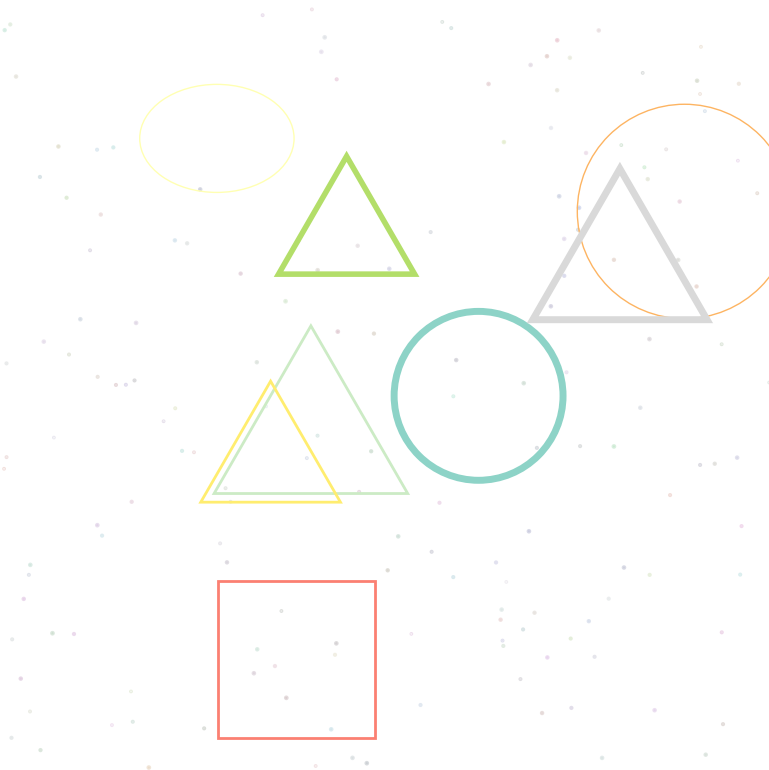[{"shape": "circle", "thickness": 2.5, "radius": 0.55, "center": [0.622, 0.486]}, {"shape": "oval", "thickness": 0.5, "radius": 0.5, "center": [0.282, 0.82]}, {"shape": "square", "thickness": 1, "radius": 0.51, "center": [0.385, 0.143]}, {"shape": "circle", "thickness": 0.5, "radius": 0.7, "center": [0.889, 0.725]}, {"shape": "triangle", "thickness": 2, "radius": 0.51, "center": [0.45, 0.695]}, {"shape": "triangle", "thickness": 2.5, "radius": 0.65, "center": [0.805, 0.65]}, {"shape": "triangle", "thickness": 1, "radius": 0.73, "center": [0.404, 0.432]}, {"shape": "triangle", "thickness": 1, "radius": 0.52, "center": [0.351, 0.4]}]